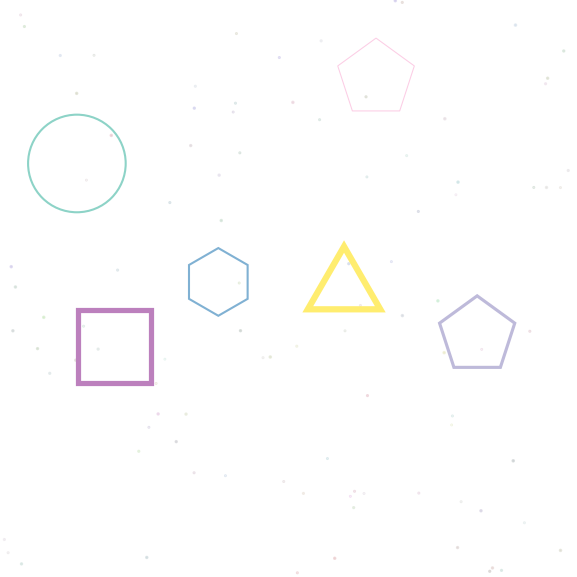[{"shape": "circle", "thickness": 1, "radius": 0.42, "center": [0.133, 0.716]}, {"shape": "pentagon", "thickness": 1.5, "radius": 0.34, "center": [0.826, 0.418]}, {"shape": "hexagon", "thickness": 1, "radius": 0.29, "center": [0.378, 0.511]}, {"shape": "pentagon", "thickness": 0.5, "radius": 0.35, "center": [0.651, 0.863]}, {"shape": "square", "thickness": 2.5, "radius": 0.32, "center": [0.198, 0.399]}, {"shape": "triangle", "thickness": 3, "radius": 0.36, "center": [0.596, 0.5]}]